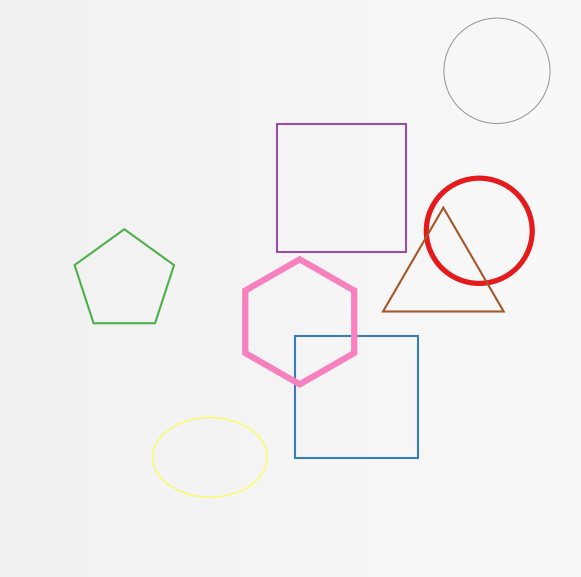[{"shape": "circle", "thickness": 2.5, "radius": 0.46, "center": [0.825, 0.599]}, {"shape": "square", "thickness": 1, "radius": 0.53, "center": [0.613, 0.311]}, {"shape": "pentagon", "thickness": 1, "radius": 0.45, "center": [0.214, 0.512]}, {"shape": "square", "thickness": 1, "radius": 0.55, "center": [0.588, 0.674]}, {"shape": "oval", "thickness": 0.5, "radius": 0.49, "center": [0.361, 0.207]}, {"shape": "triangle", "thickness": 1, "radius": 0.6, "center": [0.763, 0.52]}, {"shape": "hexagon", "thickness": 3, "radius": 0.54, "center": [0.516, 0.442]}, {"shape": "circle", "thickness": 0.5, "radius": 0.46, "center": [0.855, 0.877]}]